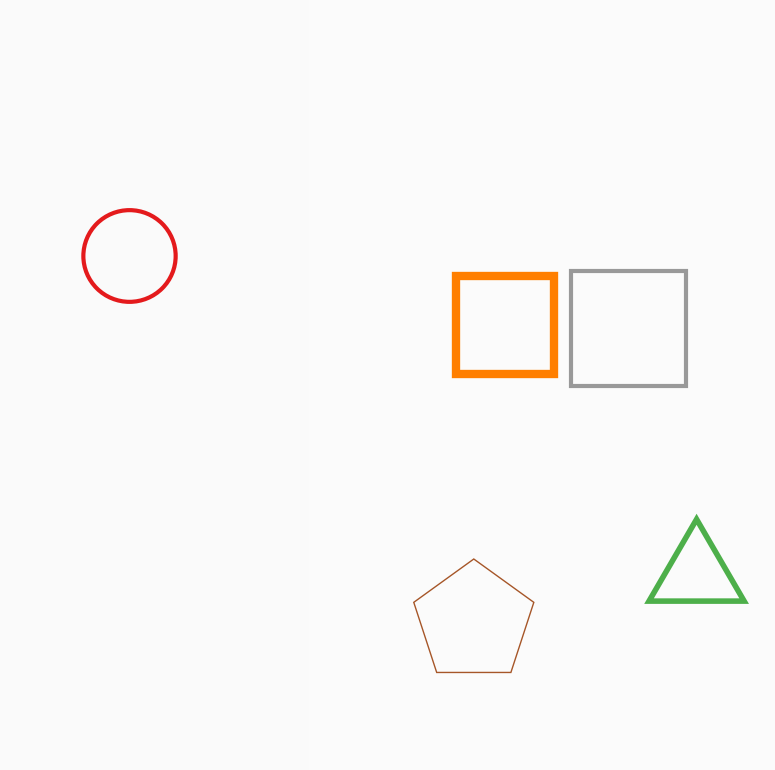[{"shape": "circle", "thickness": 1.5, "radius": 0.3, "center": [0.167, 0.668]}, {"shape": "triangle", "thickness": 2, "radius": 0.35, "center": [0.899, 0.255]}, {"shape": "square", "thickness": 3, "radius": 0.32, "center": [0.652, 0.578]}, {"shape": "pentagon", "thickness": 0.5, "radius": 0.41, "center": [0.611, 0.193]}, {"shape": "square", "thickness": 1.5, "radius": 0.37, "center": [0.811, 0.573]}]